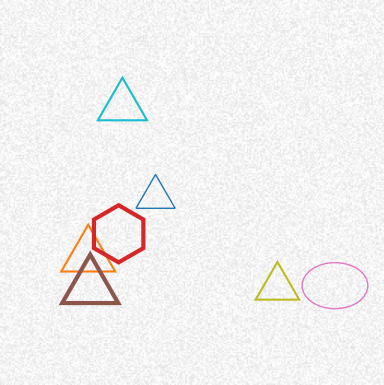[{"shape": "triangle", "thickness": 1, "radius": 0.29, "center": [0.404, 0.488]}, {"shape": "triangle", "thickness": 1.5, "radius": 0.4, "center": [0.229, 0.335]}, {"shape": "hexagon", "thickness": 3, "radius": 0.37, "center": [0.308, 0.393]}, {"shape": "triangle", "thickness": 3, "radius": 0.42, "center": [0.234, 0.255]}, {"shape": "oval", "thickness": 1, "radius": 0.43, "center": [0.87, 0.258]}, {"shape": "triangle", "thickness": 1.5, "radius": 0.33, "center": [0.721, 0.254]}, {"shape": "triangle", "thickness": 1.5, "radius": 0.37, "center": [0.318, 0.724]}]